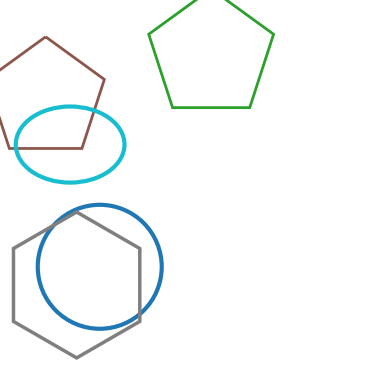[{"shape": "circle", "thickness": 3, "radius": 0.81, "center": [0.259, 0.307]}, {"shape": "pentagon", "thickness": 2, "radius": 0.85, "center": [0.548, 0.858]}, {"shape": "pentagon", "thickness": 2, "radius": 0.8, "center": [0.119, 0.744]}, {"shape": "hexagon", "thickness": 2.5, "radius": 0.95, "center": [0.199, 0.26]}, {"shape": "oval", "thickness": 3, "radius": 0.71, "center": [0.182, 0.625]}]